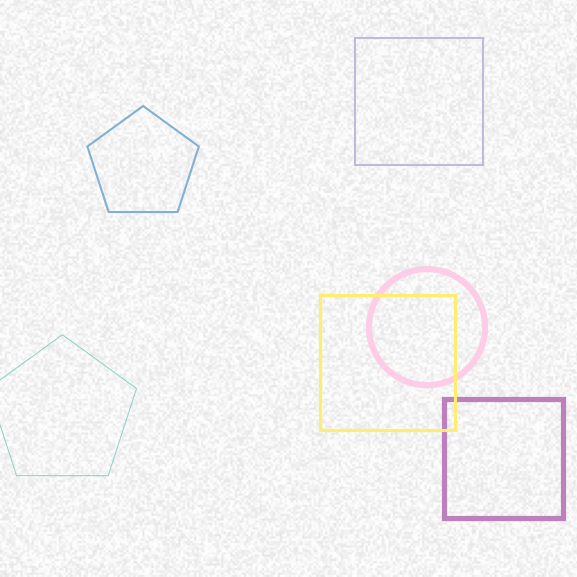[{"shape": "pentagon", "thickness": 0.5, "radius": 0.67, "center": [0.108, 0.285]}, {"shape": "square", "thickness": 1, "radius": 0.55, "center": [0.726, 0.823]}, {"shape": "pentagon", "thickness": 1, "radius": 0.51, "center": [0.248, 0.714]}, {"shape": "circle", "thickness": 3, "radius": 0.5, "center": [0.739, 0.433]}, {"shape": "square", "thickness": 2.5, "radius": 0.51, "center": [0.872, 0.205]}, {"shape": "square", "thickness": 1.5, "radius": 0.58, "center": [0.671, 0.372]}]